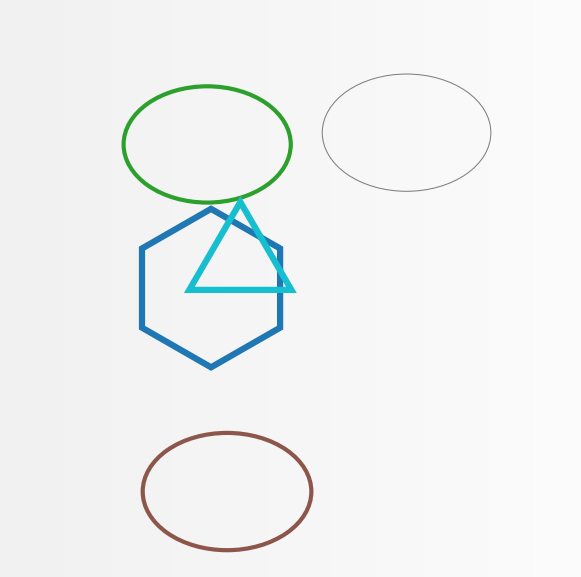[{"shape": "hexagon", "thickness": 3, "radius": 0.69, "center": [0.363, 0.5]}, {"shape": "oval", "thickness": 2, "radius": 0.72, "center": [0.356, 0.749]}, {"shape": "oval", "thickness": 2, "radius": 0.73, "center": [0.391, 0.148]}, {"shape": "oval", "thickness": 0.5, "radius": 0.73, "center": [0.699, 0.769]}, {"shape": "triangle", "thickness": 3, "radius": 0.51, "center": [0.413, 0.548]}]